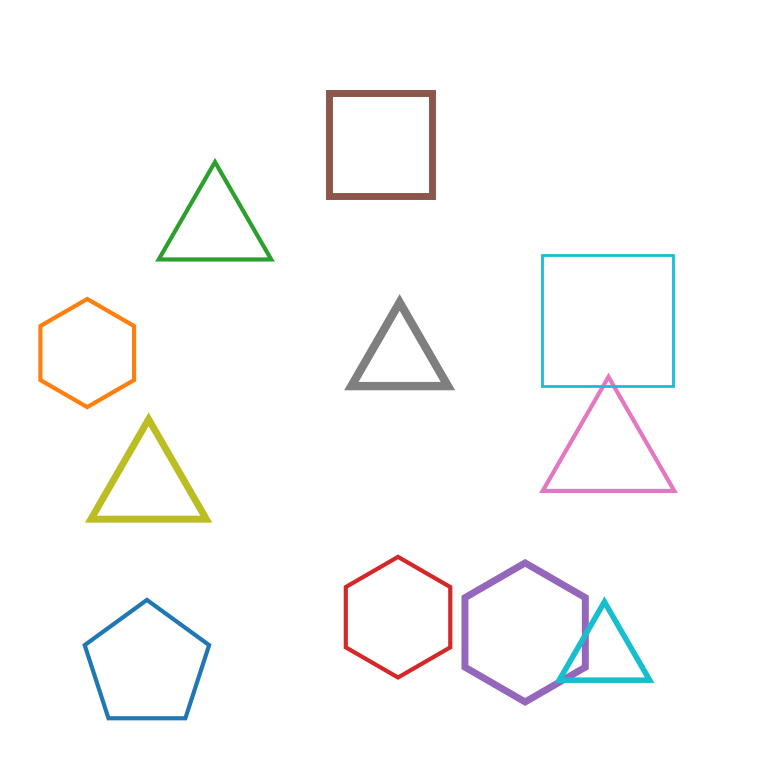[{"shape": "pentagon", "thickness": 1.5, "radius": 0.42, "center": [0.191, 0.136]}, {"shape": "hexagon", "thickness": 1.5, "radius": 0.35, "center": [0.113, 0.542]}, {"shape": "triangle", "thickness": 1.5, "radius": 0.42, "center": [0.279, 0.705]}, {"shape": "hexagon", "thickness": 1.5, "radius": 0.39, "center": [0.517, 0.198]}, {"shape": "hexagon", "thickness": 2.5, "radius": 0.45, "center": [0.682, 0.179]}, {"shape": "square", "thickness": 2.5, "radius": 0.34, "center": [0.494, 0.812]}, {"shape": "triangle", "thickness": 1.5, "radius": 0.49, "center": [0.79, 0.412]}, {"shape": "triangle", "thickness": 3, "radius": 0.36, "center": [0.519, 0.535]}, {"shape": "triangle", "thickness": 2.5, "radius": 0.43, "center": [0.193, 0.369]}, {"shape": "triangle", "thickness": 2, "radius": 0.34, "center": [0.785, 0.151]}, {"shape": "square", "thickness": 1, "radius": 0.43, "center": [0.789, 0.583]}]